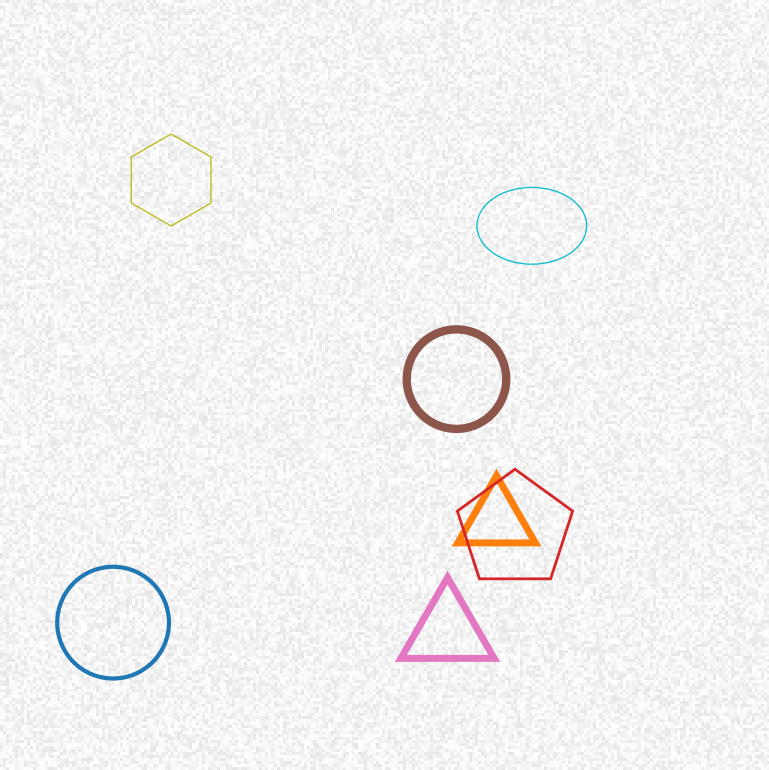[{"shape": "circle", "thickness": 1.5, "radius": 0.36, "center": [0.147, 0.191]}, {"shape": "triangle", "thickness": 2.5, "radius": 0.29, "center": [0.645, 0.324]}, {"shape": "pentagon", "thickness": 1, "radius": 0.39, "center": [0.669, 0.312]}, {"shape": "circle", "thickness": 3, "radius": 0.32, "center": [0.593, 0.508]}, {"shape": "triangle", "thickness": 2.5, "radius": 0.35, "center": [0.581, 0.18]}, {"shape": "hexagon", "thickness": 0.5, "radius": 0.3, "center": [0.222, 0.766]}, {"shape": "oval", "thickness": 0.5, "radius": 0.36, "center": [0.691, 0.707]}]